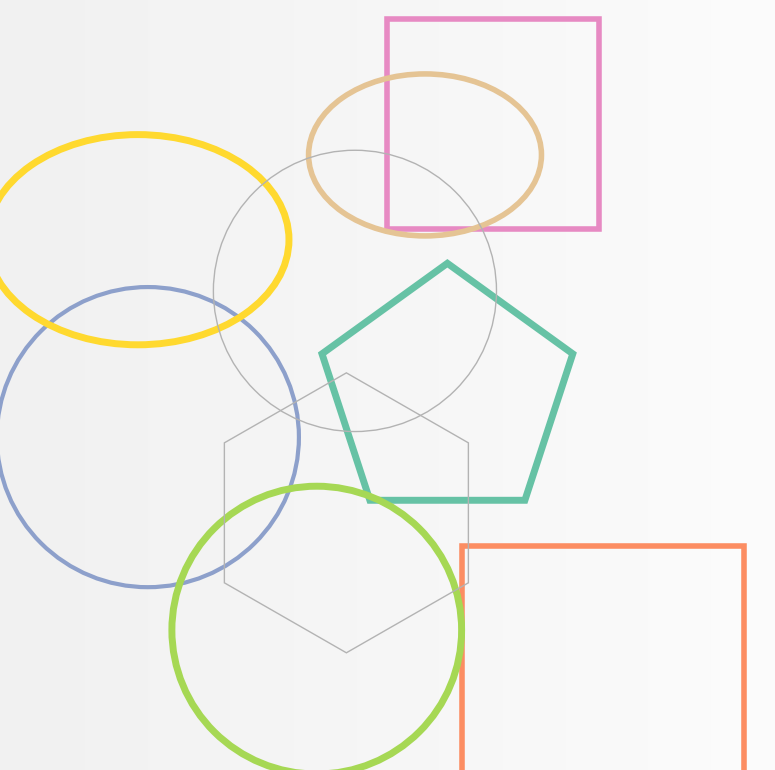[{"shape": "pentagon", "thickness": 2.5, "radius": 0.85, "center": [0.577, 0.488]}, {"shape": "square", "thickness": 2, "radius": 0.91, "center": [0.778, 0.109]}, {"shape": "circle", "thickness": 1.5, "radius": 0.97, "center": [0.191, 0.432]}, {"shape": "square", "thickness": 2, "radius": 0.68, "center": [0.636, 0.839]}, {"shape": "circle", "thickness": 2.5, "radius": 0.93, "center": [0.409, 0.182]}, {"shape": "oval", "thickness": 2.5, "radius": 0.97, "center": [0.178, 0.689]}, {"shape": "oval", "thickness": 2, "radius": 0.75, "center": [0.548, 0.799]}, {"shape": "hexagon", "thickness": 0.5, "radius": 0.91, "center": [0.447, 0.334]}, {"shape": "circle", "thickness": 0.5, "radius": 0.91, "center": [0.458, 0.622]}]